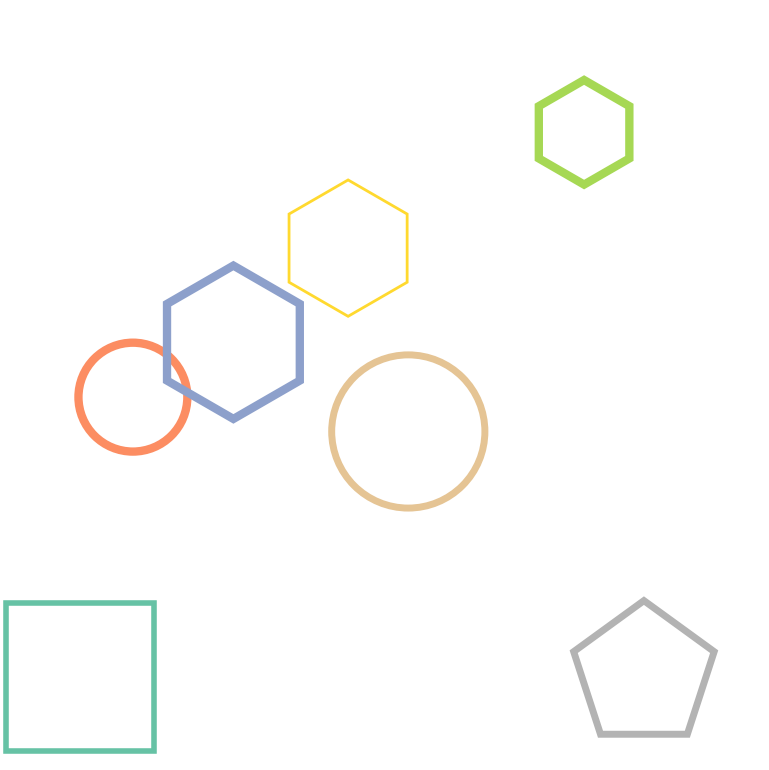[{"shape": "square", "thickness": 2, "radius": 0.48, "center": [0.103, 0.12]}, {"shape": "circle", "thickness": 3, "radius": 0.35, "center": [0.173, 0.484]}, {"shape": "hexagon", "thickness": 3, "radius": 0.5, "center": [0.303, 0.556]}, {"shape": "hexagon", "thickness": 3, "radius": 0.34, "center": [0.759, 0.828]}, {"shape": "hexagon", "thickness": 1, "radius": 0.44, "center": [0.452, 0.678]}, {"shape": "circle", "thickness": 2.5, "radius": 0.5, "center": [0.53, 0.44]}, {"shape": "pentagon", "thickness": 2.5, "radius": 0.48, "center": [0.836, 0.124]}]